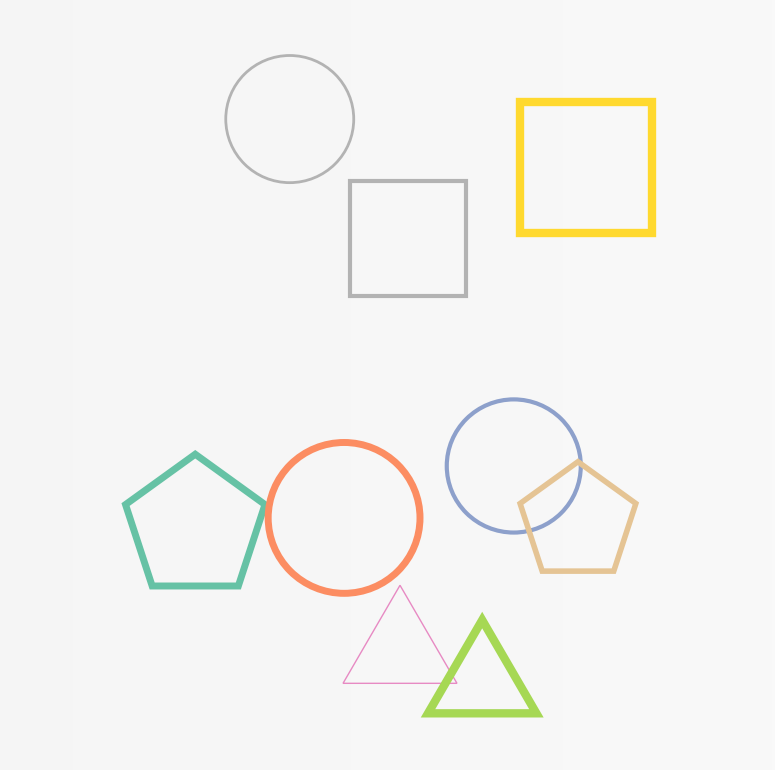[{"shape": "pentagon", "thickness": 2.5, "radius": 0.47, "center": [0.252, 0.315]}, {"shape": "circle", "thickness": 2.5, "radius": 0.49, "center": [0.444, 0.327]}, {"shape": "circle", "thickness": 1.5, "radius": 0.43, "center": [0.663, 0.395]}, {"shape": "triangle", "thickness": 0.5, "radius": 0.42, "center": [0.516, 0.155]}, {"shape": "triangle", "thickness": 3, "radius": 0.4, "center": [0.622, 0.114]}, {"shape": "square", "thickness": 3, "radius": 0.43, "center": [0.756, 0.783]}, {"shape": "pentagon", "thickness": 2, "radius": 0.39, "center": [0.746, 0.322]}, {"shape": "circle", "thickness": 1, "radius": 0.41, "center": [0.374, 0.845]}, {"shape": "square", "thickness": 1.5, "radius": 0.37, "center": [0.527, 0.691]}]